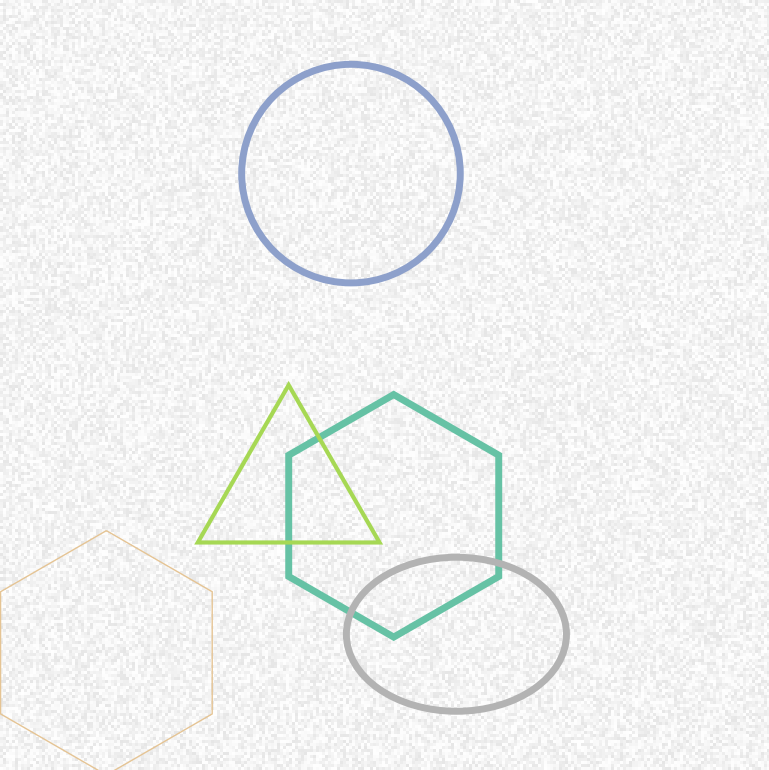[{"shape": "hexagon", "thickness": 2.5, "radius": 0.79, "center": [0.511, 0.33]}, {"shape": "circle", "thickness": 2.5, "radius": 0.71, "center": [0.456, 0.775]}, {"shape": "triangle", "thickness": 1.5, "radius": 0.68, "center": [0.375, 0.364]}, {"shape": "hexagon", "thickness": 0.5, "radius": 0.79, "center": [0.138, 0.152]}, {"shape": "oval", "thickness": 2.5, "radius": 0.71, "center": [0.593, 0.176]}]